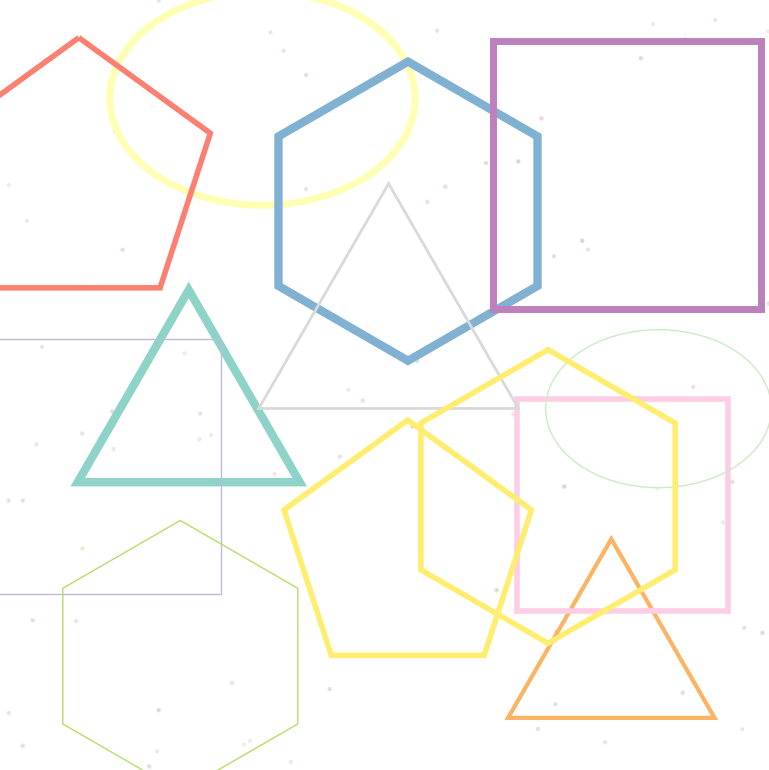[{"shape": "triangle", "thickness": 3, "radius": 0.83, "center": [0.245, 0.457]}, {"shape": "oval", "thickness": 2.5, "radius": 0.99, "center": [0.341, 0.872]}, {"shape": "square", "thickness": 0.5, "radius": 0.83, "center": [0.122, 0.394]}, {"shape": "pentagon", "thickness": 2, "radius": 0.9, "center": [0.102, 0.772]}, {"shape": "hexagon", "thickness": 3, "radius": 0.97, "center": [0.53, 0.726]}, {"shape": "triangle", "thickness": 1.5, "radius": 0.77, "center": [0.794, 0.145]}, {"shape": "hexagon", "thickness": 0.5, "radius": 0.88, "center": [0.234, 0.148]}, {"shape": "square", "thickness": 2, "radius": 0.69, "center": [0.808, 0.344]}, {"shape": "triangle", "thickness": 1, "radius": 0.97, "center": [0.505, 0.567]}, {"shape": "square", "thickness": 2.5, "radius": 0.87, "center": [0.814, 0.773]}, {"shape": "oval", "thickness": 0.5, "radius": 0.73, "center": [0.855, 0.469]}, {"shape": "pentagon", "thickness": 2, "radius": 0.84, "center": [0.53, 0.286]}, {"shape": "hexagon", "thickness": 2, "radius": 0.95, "center": [0.712, 0.355]}]